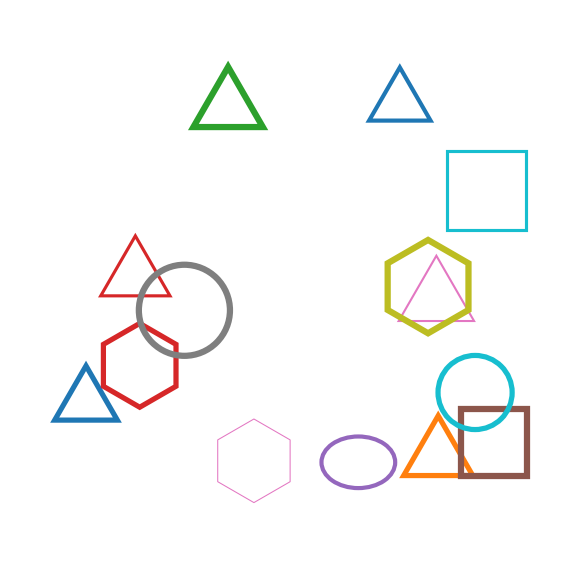[{"shape": "triangle", "thickness": 2.5, "radius": 0.31, "center": [0.149, 0.303]}, {"shape": "triangle", "thickness": 2, "radius": 0.31, "center": [0.692, 0.821]}, {"shape": "triangle", "thickness": 2.5, "radius": 0.35, "center": [0.759, 0.21]}, {"shape": "triangle", "thickness": 3, "radius": 0.35, "center": [0.395, 0.814]}, {"shape": "triangle", "thickness": 1.5, "radius": 0.35, "center": [0.234, 0.521]}, {"shape": "hexagon", "thickness": 2.5, "radius": 0.36, "center": [0.242, 0.367]}, {"shape": "oval", "thickness": 2, "radius": 0.32, "center": [0.62, 0.199]}, {"shape": "square", "thickness": 3, "radius": 0.29, "center": [0.855, 0.233]}, {"shape": "triangle", "thickness": 1, "radius": 0.38, "center": [0.756, 0.481]}, {"shape": "hexagon", "thickness": 0.5, "radius": 0.36, "center": [0.44, 0.201]}, {"shape": "circle", "thickness": 3, "radius": 0.39, "center": [0.319, 0.462]}, {"shape": "hexagon", "thickness": 3, "radius": 0.4, "center": [0.741, 0.503]}, {"shape": "circle", "thickness": 2.5, "radius": 0.32, "center": [0.823, 0.319]}, {"shape": "square", "thickness": 1.5, "radius": 0.34, "center": [0.843, 0.67]}]